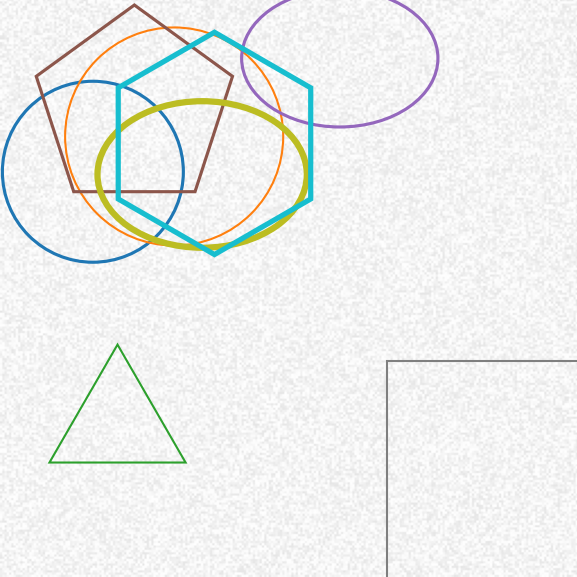[{"shape": "circle", "thickness": 1.5, "radius": 0.78, "center": [0.161, 0.702]}, {"shape": "circle", "thickness": 1, "radius": 0.94, "center": [0.302, 0.763]}, {"shape": "triangle", "thickness": 1, "radius": 0.68, "center": [0.203, 0.266]}, {"shape": "oval", "thickness": 1.5, "radius": 0.85, "center": [0.588, 0.898]}, {"shape": "pentagon", "thickness": 1.5, "radius": 0.89, "center": [0.233, 0.812]}, {"shape": "square", "thickness": 1, "radius": 0.96, "center": [0.862, 0.182]}, {"shape": "oval", "thickness": 3, "radius": 0.91, "center": [0.35, 0.697]}, {"shape": "hexagon", "thickness": 2.5, "radius": 0.96, "center": [0.371, 0.751]}]